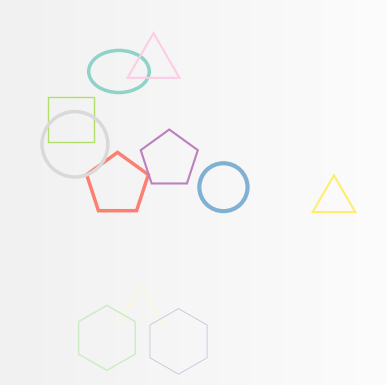[{"shape": "oval", "thickness": 2.5, "radius": 0.39, "center": [0.307, 0.814]}, {"shape": "triangle", "thickness": 0.5, "radius": 0.32, "center": [0.365, 0.193]}, {"shape": "hexagon", "thickness": 0.5, "radius": 0.43, "center": [0.461, 0.113]}, {"shape": "pentagon", "thickness": 2.5, "radius": 0.42, "center": [0.303, 0.52]}, {"shape": "circle", "thickness": 3, "radius": 0.31, "center": [0.577, 0.514]}, {"shape": "square", "thickness": 1, "radius": 0.29, "center": [0.183, 0.689]}, {"shape": "triangle", "thickness": 1.5, "radius": 0.39, "center": [0.396, 0.837]}, {"shape": "circle", "thickness": 2.5, "radius": 0.42, "center": [0.193, 0.625]}, {"shape": "pentagon", "thickness": 1.5, "radius": 0.39, "center": [0.437, 0.586]}, {"shape": "hexagon", "thickness": 1, "radius": 0.42, "center": [0.276, 0.122]}, {"shape": "triangle", "thickness": 1.5, "radius": 0.32, "center": [0.862, 0.481]}]